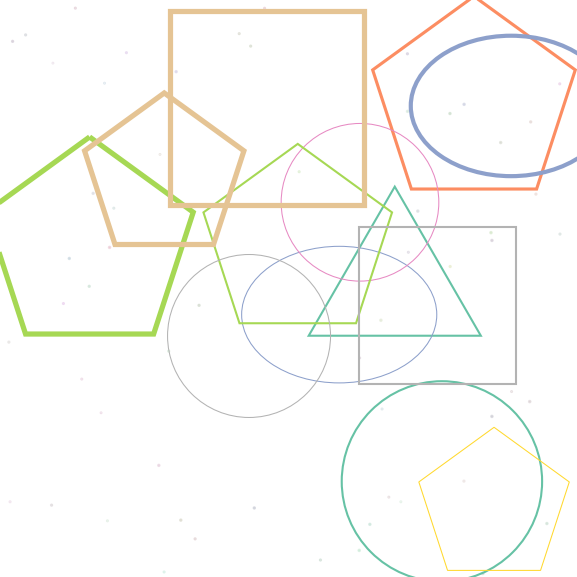[{"shape": "circle", "thickness": 1, "radius": 0.87, "center": [0.765, 0.166]}, {"shape": "triangle", "thickness": 1, "radius": 0.86, "center": [0.684, 0.504]}, {"shape": "pentagon", "thickness": 1.5, "radius": 0.92, "center": [0.821, 0.821]}, {"shape": "oval", "thickness": 0.5, "radius": 0.84, "center": [0.587, 0.454]}, {"shape": "oval", "thickness": 2, "radius": 0.87, "center": [0.885, 0.816]}, {"shape": "circle", "thickness": 0.5, "radius": 0.68, "center": [0.623, 0.649]}, {"shape": "pentagon", "thickness": 1, "radius": 0.86, "center": [0.516, 0.578]}, {"shape": "pentagon", "thickness": 2.5, "radius": 0.94, "center": [0.155, 0.573]}, {"shape": "pentagon", "thickness": 0.5, "radius": 0.68, "center": [0.856, 0.122]}, {"shape": "pentagon", "thickness": 2.5, "radius": 0.73, "center": [0.284, 0.693]}, {"shape": "square", "thickness": 2.5, "radius": 0.84, "center": [0.462, 0.812]}, {"shape": "square", "thickness": 1, "radius": 0.68, "center": [0.757, 0.471]}, {"shape": "circle", "thickness": 0.5, "radius": 0.71, "center": [0.431, 0.417]}]